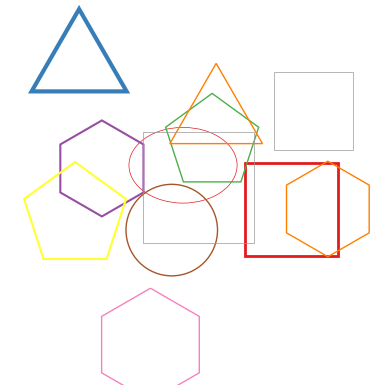[{"shape": "oval", "thickness": 0.5, "radius": 0.7, "center": [0.475, 0.571]}, {"shape": "square", "thickness": 2, "radius": 0.6, "center": [0.757, 0.456]}, {"shape": "triangle", "thickness": 3, "radius": 0.71, "center": [0.205, 0.834]}, {"shape": "pentagon", "thickness": 1, "radius": 0.64, "center": [0.551, 0.63]}, {"shape": "hexagon", "thickness": 1.5, "radius": 0.62, "center": [0.265, 0.562]}, {"shape": "triangle", "thickness": 1, "radius": 0.69, "center": [0.561, 0.696]}, {"shape": "hexagon", "thickness": 1, "radius": 0.62, "center": [0.852, 0.457]}, {"shape": "pentagon", "thickness": 1.5, "radius": 0.7, "center": [0.195, 0.44]}, {"shape": "circle", "thickness": 1, "radius": 0.59, "center": [0.446, 0.402]}, {"shape": "hexagon", "thickness": 1, "radius": 0.73, "center": [0.391, 0.105]}, {"shape": "square", "thickness": 0.5, "radius": 0.72, "center": [0.515, 0.513]}, {"shape": "square", "thickness": 0.5, "radius": 0.51, "center": [0.815, 0.712]}]